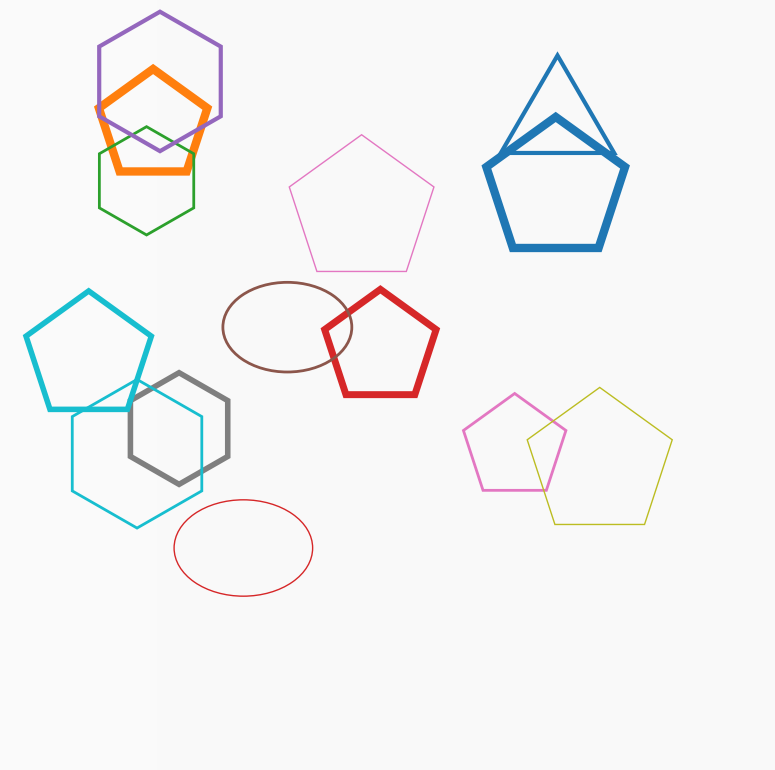[{"shape": "pentagon", "thickness": 3, "radius": 0.47, "center": [0.717, 0.754]}, {"shape": "triangle", "thickness": 1.5, "radius": 0.42, "center": [0.719, 0.844]}, {"shape": "pentagon", "thickness": 3, "radius": 0.37, "center": [0.198, 0.837]}, {"shape": "hexagon", "thickness": 1, "radius": 0.35, "center": [0.189, 0.765]}, {"shape": "pentagon", "thickness": 2.5, "radius": 0.38, "center": [0.491, 0.549]}, {"shape": "oval", "thickness": 0.5, "radius": 0.45, "center": [0.314, 0.288]}, {"shape": "hexagon", "thickness": 1.5, "radius": 0.45, "center": [0.206, 0.894]}, {"shape": "oval", "thickness": 1, "radius": 0.42, "center": [0.371, 0.575]}, {"shape": "pentagon", "thickness": 1, "radius": 0.35, "center": [0.664, 0.419]}, {"shape": "pentagon", "thickness": 0.5, "radius": 0.49, "center": [0.467, 0.727]}, {"shape": "hexagon", "thickness": 2, "radius": 0.36, "center": [0.231, 0.443]}, {"shape": "pentagon", "thickness": 0.5, "radius": 0.49, "center": [0.774, 0.398]}, {"shape": "pentagon", "thickness": 2, "radius": 0.43, "center": [0.114, 0.537]}, {"shape": "hexagon", "thickness": 1, "radius": 0.48, "center": [0.177, 0.411]}]